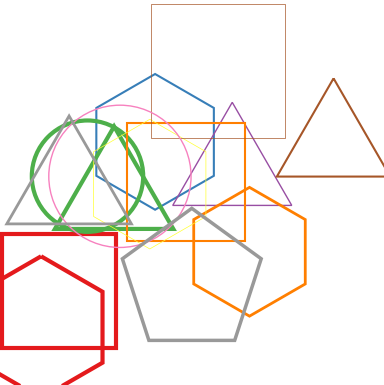[{"shape": "square", "thickness": 3, "radius": 0.74, "center": [0.154, 0.243]}, {"shape": "hexagon", "thickness": 3, "radius": 0.92, "center": [0.107, 0.15]}, {"shape": "hexagon", "thickness": 1.5, "radius": 0.88, "center": [0.403, 0.632]}, {"shape": "triangle", "thickness": 3, "radius": 0.89, "center": [0.296, 0.494]}, {"shape": "circle", "thickness": 3, "radius": 0.72, "center": [0.227, 0.542]}, {"shape": "triangle", "thickness": 1, "radius": 0.89, "center": [0.603, 0.556]}, {"shape": "hexagon", "thickness": 2, "radius": 0.84, "center": [0.648, 0.346]}, {"shape": "square", "thickness": 1.5, "radius": 0.77, "center": [0.484, 0.527]}, {"shape": "hexagon", "thickness": 0.5, "radius": 0.84, "center": [0.389, 0.522]}, {"shape": "square", "thickness": 0.5, "radius": 0.87, "center": [0.565, 0.816]}, {"shape": "triangle", "thickness": 1.5, "radius": 0.85, "center": [0.866, 0.626]}, {"shape": "circle", "thickness": 1, "radius": 0.92, "center": [0.311, 0.542]}, {"shape": "pentagon", "thickness": 2.5, "radius": 0.95, "center": [0.498, 0.269]}, {"shape": "triangle", "thickness": 2, "radius": 0.93, "center": [0.179, 0.512]}]